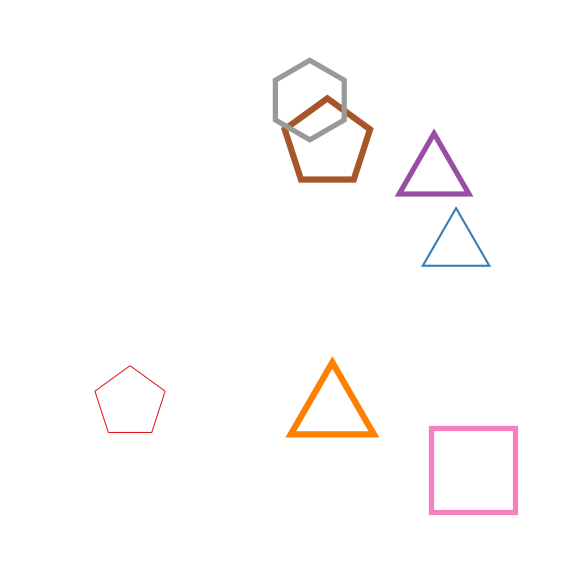[{"shape": "pentagon", "thickness": 0.5, "radius": 0.32, "center": [0.225, 0.302]}, {"shape": "triangle", "thickness": 1, "radius": 0.33, "center": [0.79, 0.572]}, {"shape": "triangle", "thickness": 2.5, "radius": 0.35, "center": [0.752, 0.698]}, {"shape": "triangle", "thickness": 3, "radius": 0.42, "center": [0.575, 0.289]}, {"shape": "pentagon", "thickness": 3, "radius": 0.39, "center": [0.567, 0.751]}, {"shape": "square", "thickness": 2.5, "radius": 0.36, "center": [0.819, 0.186]}, {"shape": "hexagon", "thickness": 2.5, "radius": 0.34, "center": [0.536, 0.826]}]